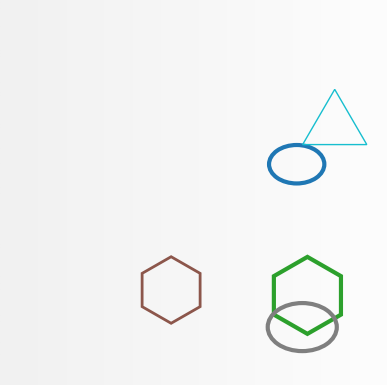[{"shape": "oval", "thickness": 3, "radius": 0.36, "center": [0.766, 0.573]}, {"shape": "hexagon", "thickness": 3, "radius": 0.5, "center": [0.793, 0.233]}, {"shape": "hexagon", "thickness": 2, "radius": 0.43, "center": [0.442, 0.247]}, {"shape": "oval", "thickness": 3, "radius": 0.45, "center": [0.78, 0.15]}, {"shape": "triangle", "thickness": 1, "radius": 0.48, "center": [0.864, 0.672]}]